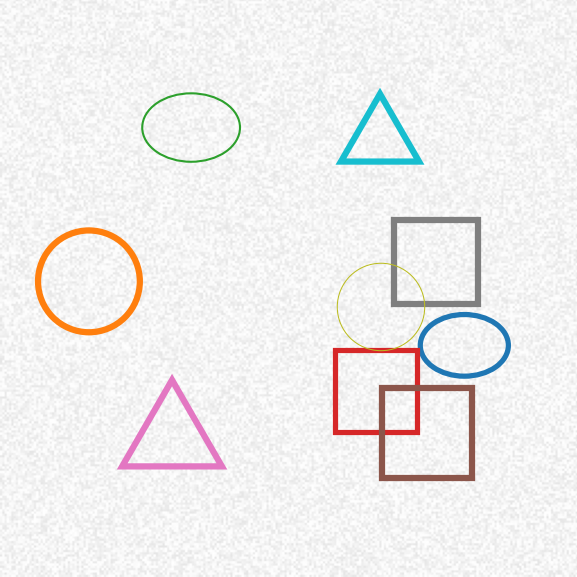[{"shape": "oval", "thickness": 2.5, "radius": 0.38, "center": [0.804, 0.401]}, {"shape": "circle", "thickness": 3, "radius": 0.44, "center": [0.154, 0.512]}, {"shape": "oval", "thickness": 1, "radius": 0.42, "center": [0.331, 0.778]}, {"shape": "square", "thickness": 2.5, "radius": 0.36, "center": [0.651, 0.322]}, {"shape": "square", "thickness": 3, "radius": 0.39, "center": [0.739, 0.249]}, {"shape": "triangle", "thickness": 3, "radius": 0.5, "center": [0.298, 0.241]}, {"shape": "square", "thickness": 3, "radius": 0.37, "center": [0.755, 0.545]}, {"shape": "circle", "thickness": 0.5, "radius": 0.38, "center": [0.66, 0.468]}, {"shape": "triangle", "thickness": 3, "radius": 0.39, "center": [0.658, 0.758]}]